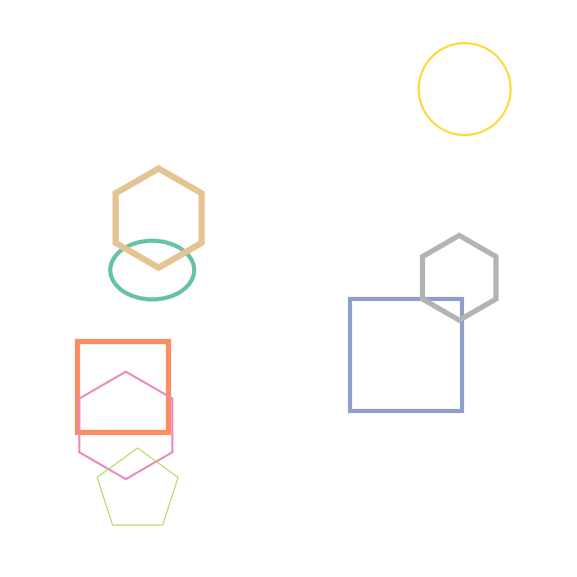[{"shape": "oval", "thickness": 2, "radius": 0.36, "center": [0.264, 0.531]}, {"shape": "square", "thickness": 2.5, "radius": 0.39, "center": [0.212, 0.33]}, {"shape": "square", "thickness": 2, "radius": 0.49, "center": [0.703, 0.384]}, {"shape": "hexagon", "thickness": 1, "radius": 0.47, "center": [0.218, 0.263]}, {"shape": "pentagon", "thickness": 0.5, "radius": 0.37, "center": [0.238, 0.15]}, {"shape": "circle", "thickness": 1, "radius": 0.4, "center": [0.805, 0.845]}, {"shape": "hexagon", "thickness": 3, "radius": 0.43, "center": [0.275, 0.621]}, {"shape": "hexagon", "thickness": 2.5, "radius": 0.37, "center": [0.795, 0.518]}]